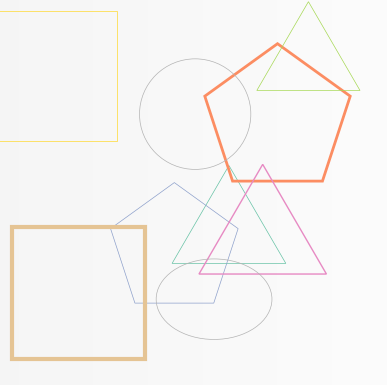[{"shape": "triangle", "thickness": 0.5, "radius": 0.85, "center": [0.591, 0.401]}, {"shape": "pentagon", "thickness": 2, "radius": 0.99, "center": [0.716, 0.689]}, {"shape": "pentagon", "thickness": 0.5, "radius": 0.87, "center": [0.45, 0.353]}, {"shape": "triangle", "thickness": 1, "radius": 0.95, "center": [0.678, 0.383]}, {"shape": "triangle", "thickness": 0.5, "radius": 0.77, "center": [0.796, 0.842]}, {"shape": "square", "thickness": 0.5, "radius": 0.85, "center": [0.134, 0.803]}, {"shape": "square", "thickness": 3, "radius": 0.86, "center": [0.203, 0.239]}, {"shape": "circle", "thickness": 0.5, "radius": 0.72, "center": [0.504, 0.704]}, {"shape": "oval", "thickness": 0.5, "radius": 0.75, "center": [0.552, 0.223]}]